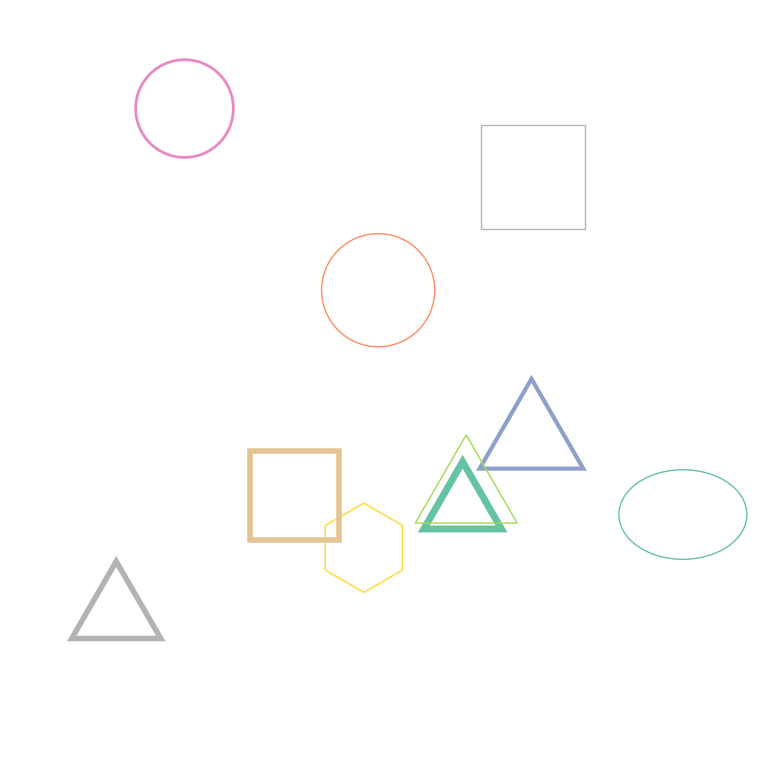[{"shape": "oval", "thickness": 0.5, "radius": 0.42, "center": [0.887, 0.332]}, {"shape": "triangle", "thickness": 2.5, "radius": 0.29, "center": [0.601, 0.342]}, {"shape": "circle", "thickness": 0.5, "radius": 0.37, "center": [0.491, 0.623]}, {"shape": "triangle", "thickness": 1.5, "radius": 0.39, "center": [0.69, 0.43]}, {"shape": "circle", "thickness": 1, "radius": 0.32, "center": [0.24, 0.859]}, {"shape": "triangle", "thickness": 0.5, "radius": 0.38, "center": [0.605, 0.359]}, {"shape": "hexagon", "thickness": 0.5, "radius": 0.29, "center": [0.473, 0.289]}, {"shape": "square", "thickness": 2, "radius": 0.29, "center": [0.383, 0.357]}, {"shape": "triangle", "thickness": 2, "radius": 0.33, "center": [0.151, 0.204]}, {"shape": "square", "thickness": 0.5, "radius": 0.34, "center": [0.692, 0.77]}]